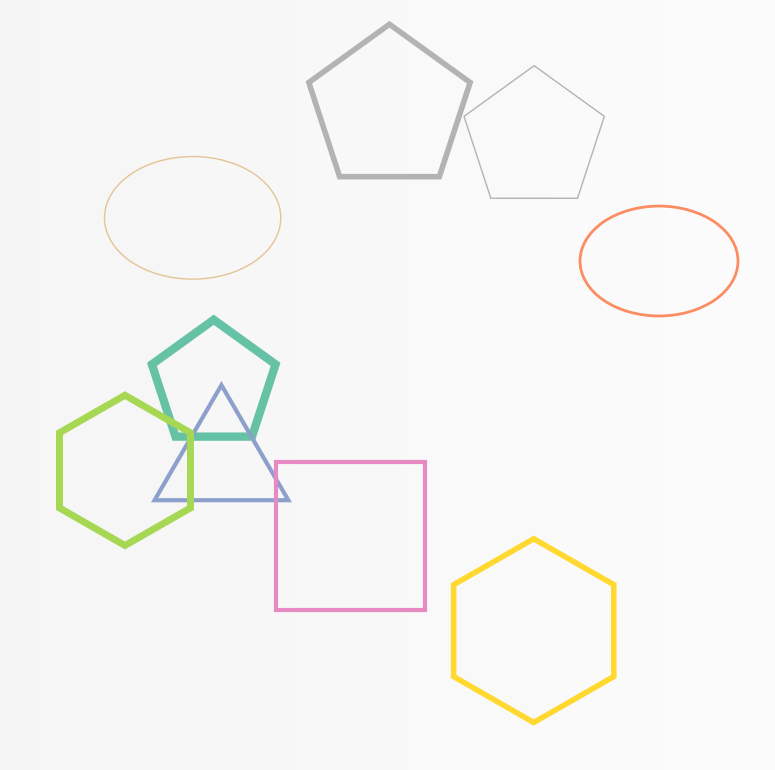[{"shape": "pentagon", "thickness": 3, "radius": 0.42, "center": [0.276, 0.501]}, {"shape": "oval", "thickness": 1, "radius": 0.51, "center": [0.85, 0.661]}, {"shape": "triangle", "thickness": 1.5, "radius": 0.5, "center": [0.286, 0.4]}, {"shape": "square", "thickness": 1.5, "radius": 0.48, "center": [0.452, 0.304]}, {"shape": "hexagon", "thickness": 2.5, "radius": 0.49, "center": [0.161, 0.389]}, {"shape": "hexagon", "thickness": 2, "radius": 0.6, "center": [0.689, 0.181]}, {"shape": "oval", "thickness": 0.5, "radius": 0.57, "center": [0.249, 0.717]}, {"shape": "pentagon", "thickness": 2, "radius": 0.55, "center": [0.503, 0.859]}, {"shape": "pentagon", "thickness": 0.5, "radius": 0.48, "center": [0.689, 0.819]}]